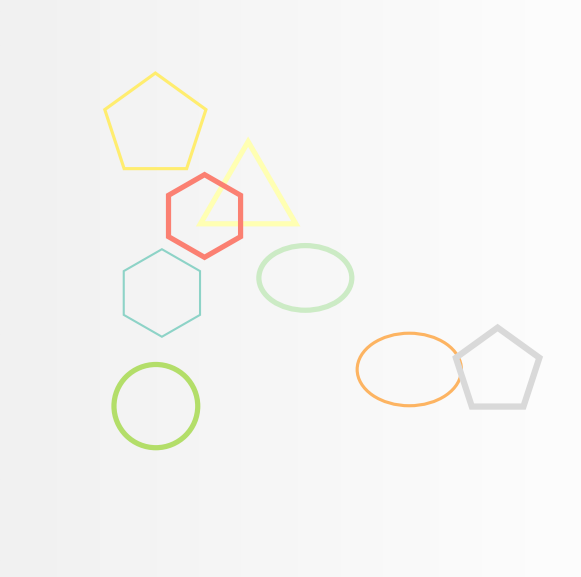[{"shape": "hexagon", "thickness": 1, "radius": 0.38, "center": [0.279, 0.492]}, {"shape": "triangle", "thickness": 2.5, "radius": 0.47, "center": [0.427, 0.659]}, {"shape": "hexagon", "thickness": 2.5, "radius": 0.36, "center": [0.352, 0.625]}, {"shape": "oval", "thickness": 1.5, "radius": 0.45, "center": [0.704, 0.359]}, {"shape": "circle", "thickness": 2.5, "radius": 0.36, "center": [0.268, 0.296]}, {"shape": "pentagon", "thickness": 3, "radius": 0.38, "center": [0.856, 0.356]}, {"shape": "oval", "thickness": 2.5, "radius": 0.4, "center": [0.525, 0.518]}, {"shape": "pentagon", "thickness": 1.5, "radius": 0.46, "center": [0.267, 0.781]}]